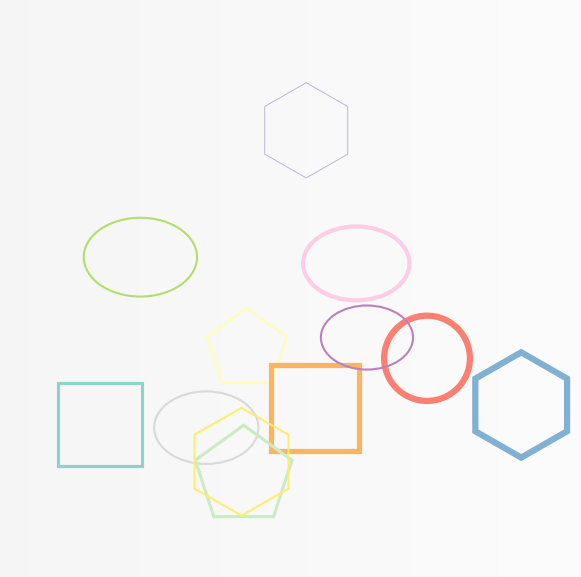[{"shape": "square", "thickness": 1.5, "radius": 0.36, "center": [0.172, 0.264]}, {"shape": "pentagon", "thickness": 1, "radius": 0.36, "center": [0.424, 0.394]}, {"shape": "hexagon", "thickness": 0.5, "radius": 0.41, "center": [0.527, 0.773]}, {"shape": "circle", "thickness": 3, "radius": 0.37, "center": [0.735, 0.379]}, {"shape": "hexagon", "thickness": 3, "radius": 0.46, "center": [0.897, 0.298]}, {"shape": "square", "thickness": 2.5, "radius": 0.38, "center": [0.542, 0.293]}, {"shape": "oval", "thickness": 1, "radius": 0.49, "center": [0.242, 0.554]}, {"shape": "oval", "thickness": 2, "radius": 0.46, "center": [0.613, 0.543]}, {"shape": "oval", "thickness": 1, "radius": 0.45, "center": [0.355, 0.259]}, {"shape": "oval", "thickness": 1, "radius": 0.4, "center": [0.631, 0.415]}, {"shape": "pentagon", "thickness": 1.5, "radius": 0.44, "center": [0.419, 0.175]}, {"shape": "hexagon", "thickness": 1, "radius": 0.47, "center": [0.415, 0.2]}]